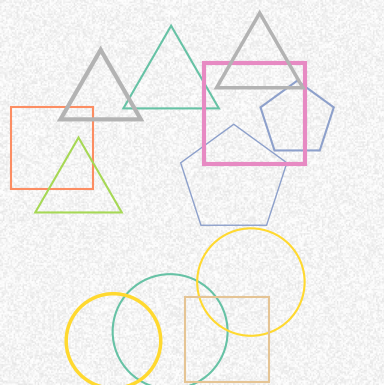[{"shape": "circle", "thickness": 1.5, "radius": 0.75, "center": [0.442, 0.139]}, {"shape": "triangle", "thickness": 1.5, "radius": 0.72, "center": [0.444, 0.79]}, {"shape": "square", "thickness": 1.5, "radius": 0.53, "center": [0.135, 0.615]}, {"shape": "pentagon", "thickness": 1, "radius": 0.73, "center": [0.607, 0.532]}, {"shape": "pentagon", "thickness": 1.5, "radius": 0.5, "center": [0.772, 0.69]}, {"shape": "square", "thickness": 3, "radius": 0.65, "center": [0.662, 0.705]}, {"shape": "triangle", "thickness": 1.5, "radius": 0.65, "center": [0.204, 0.513]}, {"shape": "circle", "thickness": 2.5, "radius": 0.61, "center": [0.295, 0.114]}, {"shape": "circle", "thickness": 1.5, "radius": 0.7, "center": [0.652, 0.267]}, {"shape": "square", "thickness": 1.5, "radius": 0.55, "center": [0.589, 0.117]}, {"shape": "triangle", "thickness": 2.5, "radius": 0.65, "center": [0.675, 0.837]}, {"shape": "triangle", "thickness": 3, "radius": 0.6, "center": [0.261, 0.75]}]